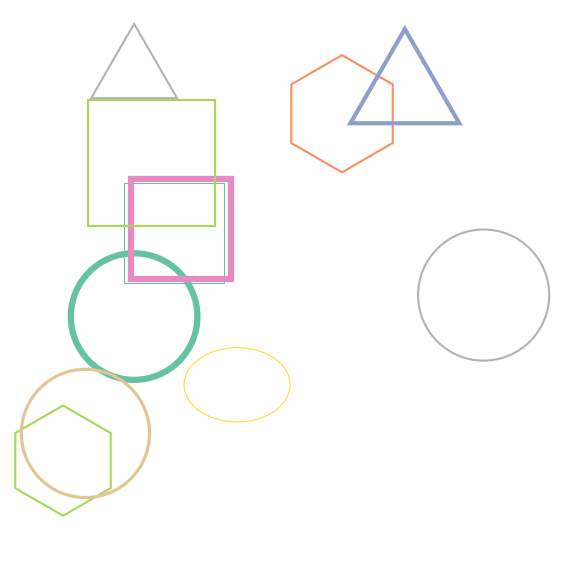[{"shape": "circle", "thickness": 3, "radius": 0.55, "center": [0.232, 0.451]}, {"shape": "square", "thickness": 0.5, "radius": 0.43, "center": [0.301, 0.596]}, {"shape": "hexagon", "thickness": 1, "radius": 0.51, "center": [0.592, 0.802]}, {"shape": "triangle", "thickness": 2, "radius": 0.54, "center": [0.701, 0.84]}, {"shape": "square", "thickness": 3, "radius": 0.44, "center": [0.313, 0.602]}, {"shape": "square", "thickness": 1, "radius": 0.55, "center": [0.262, 0.717]}, {"shape": "hexagon", "thickness": 1, "radius": 0.48, "center": [0.109, 0.202]}, {"shape": "oval", "thickness": 0.5, "radius": 0.46, "center": [0.411, 0.333]}, {"shape": "circle", "thickness": 1.5, "radius": 0.56, "center": [0.148, 0.249]}, {"shape": "triangle", "thickness": 1, "radius": 0.43, "center": [0.232, 0.872]}, {"shape": "circle", "thickness": 1, "radius": 0.57, "center": [0.837, 0.488]}]